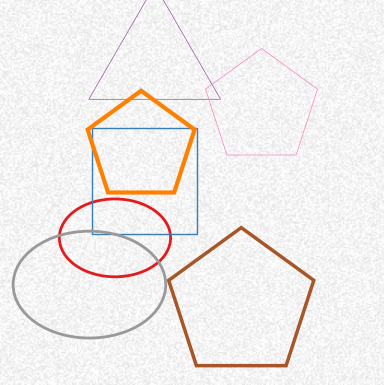[{"shape": "oval", "thickness": 2, "radius": 0.72, "center": [0.299, 0.382]}, {"shape": "square", "thickness": 1, "radius": 0.68, "center": [0.375, 0.53]}, {"shape": "triangle", "thickness": 0.5, "radius": 0.99, "center": [0.402, 0.841]}, {"shape": "pentagon", "thickness": 3, "radius": 0.73, "center": [0.367, 0.618]}, {"shape": "pentagon", "thickness": 2.5, "radius": 0.99, "center": [0.627, 0.211]}, {"shape": "pentagon", "thickness": 0.5, "radius": 0.76, "center": [0.679, 0.721]}, {"shape": "oval", "thickness": 2, "radius": 0.99, "center": [0.232, 0.261]}]